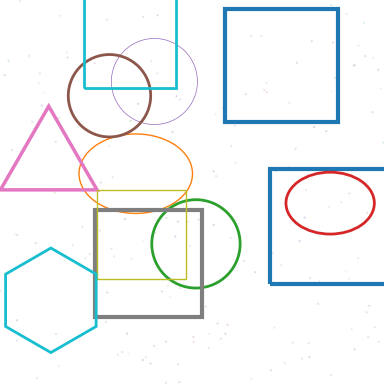[{"shape": "square", "thickness": 3, "radius": 0.73, "center": [0.73, 0.829]}, {"shape": "square", "thickness": 3, "radius": 0.75, "center": [0.851, 0.411]}, {"shape": "oval", "thickness": 1, "radius": 0.74, "center": [0.353, 0.549]}, {"shape": "circle", "thickness": 2, "radius": 0.57, "center": [0.509, 0.367]}, {"shape": "oval", "thickness": 2, "radius": 0.57, "center": [0.858, 0.472]}, {"shape": "circle", "thickness": 0.5, "radius": 0.56, "center": [0.401, 0.788]}, {"shape": "circle", "thickness": 2, "radius": 0.54, "center": [0.284, 0.751]}, {"shape": "triangle", "thickness": 2.5, "radius": 0.72, "center": [0.127, 0.579]}, {"shape": "square", "thickness": 3, "radius": 0.69, "center": [0.385, 0.315]}, {"shape": "square", "thickness": 1, "radius": 0.58, "center": [0.367, 0.391]}, {"shape": "hexagon", "thickness": 2, "radius": 0.68, "center": [0.132, 0.22]}, {"shape": "square", "thickness": 2, "radius": 0.6, "center": [0.338, 0.891]}]